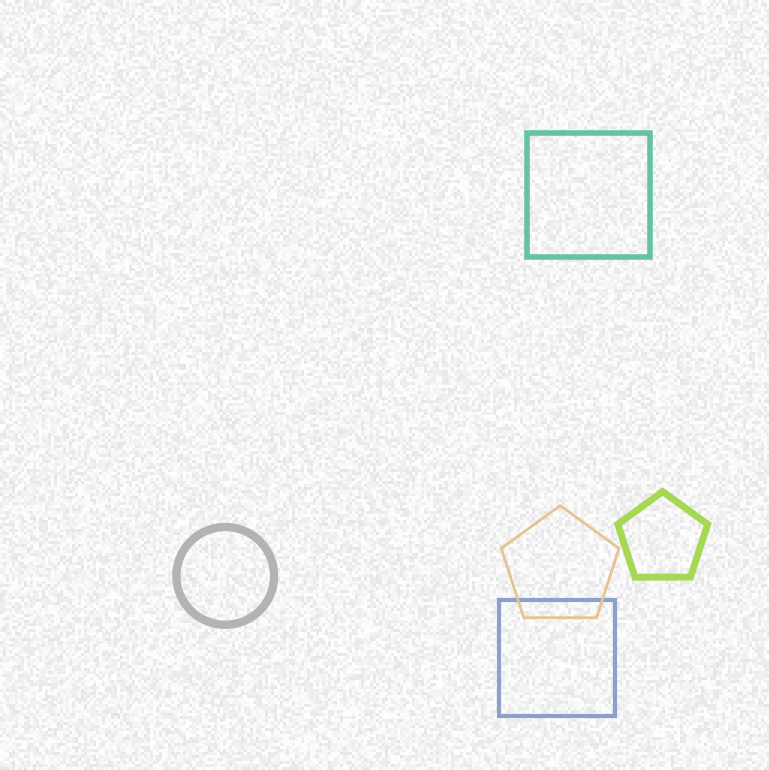[{"shape": "square", "thickness": 2, "radius": 0.4, "center": [0.764, 0.747]}, {"shape": "square", "thickness": 1.5, "radius": 0.38, "center": [0.723, 0.145]}, {"shape": "pentagon", "thickness": 2.5, "radius": 0.31, "center": [0.861, 0.3]}, {"shape": "pentagon", "thickness": 1, "radius": 0.4, "center": [0.727, 0.263]}, {"shape": "circle", "thickness": 3, "radius": 0.32, "center": [0.293, 0.252]}]